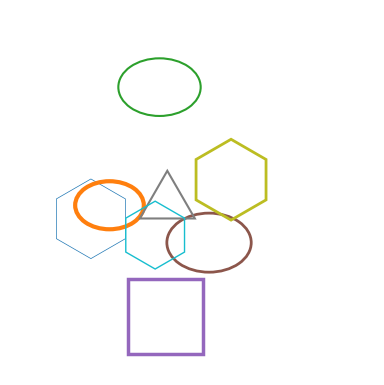[{"shape": "hexagon", "thickness": 0.5, "radius": 0.52, "center": [0.236, 0.432]}, {"shape": "oval", "thickness": 3, "radius": 0.45, "center": [0.284, 0.467]}, {"shape": "oval", "thickness": 1.5, "radius": 0.53, "center": [0.414, 0.774]}, {"shape": "square", "thickness": 2.5, "radius": 0.48, "center": [0.43, 0.178]}, {"shape": "oval", "thickness": 2, "radius": 0.55, "center": [0.543, 0.37]}, {"shape": "triangle", "thickness": 1.5, "radius": 0.41, "center": [0.435, 0.474]}, {"shape": "hexagon", "thickness": 2, "radius": 0.52, "center": [0.6, 0.533]}, {"shape": "hexagon", "thickness": 1, "radius": 0.44, "center": [0.403, 0.389]}]